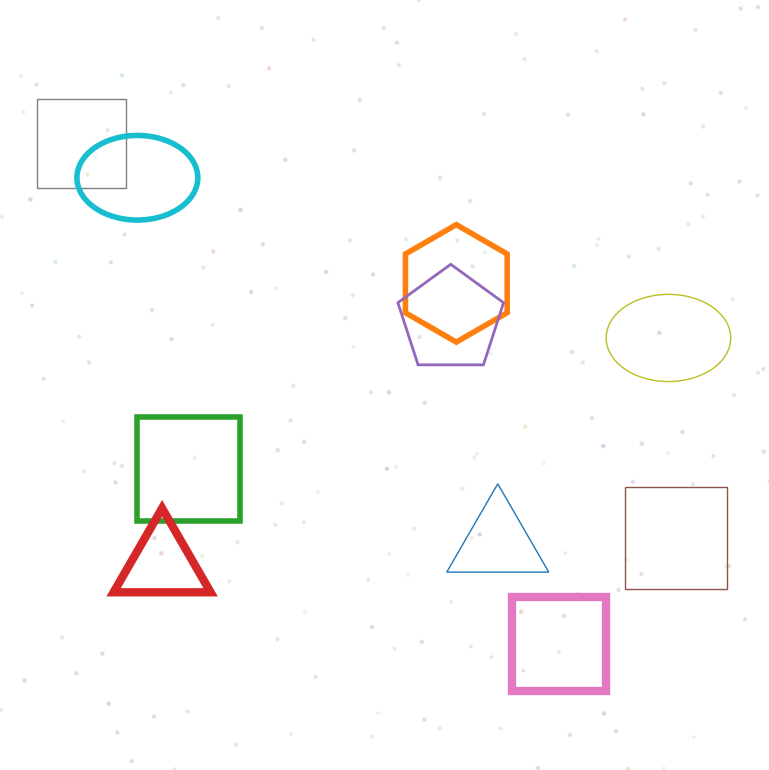[{"shape": "triangle", "thickness": 0.5, "radius": 0.38, "center": [0.646, 0.295]}, {"shape": "hexagon", "thickness": 2, "radius": 0.38, "center": [0.593, 0.632]}, {"shape": "square", "thickness": 2, "radius": 0.34, "center": [0.245, 0.391]}, {"shape": "triangle", "thickness": 3, "radius": 0.36, "center": [0.211, 0.267]}, {"shape": "pentagon", "thickness": 1, "radius": 0.36, "center": [0.585, 0.585]}, {"shape": "square", "thickness": 0.5, "radius": 0.33, "center": [0.878, 0.301]}, {"shape": "square", "thickness": 3, "radius": 0.31, "center": [0.726, 0.164]}, {"shape": "square", "thickness": 0.5, "radius": 0.29, "center": [0.106, 0.814]}, {"shape": "oval", "thickness": 0.5, "radius": 0.4, "center": [0.868, 0.561]}, {"shape": "oval", "thickness": 2, "radius": 0.39, "center": [0.178, 0.769]}]